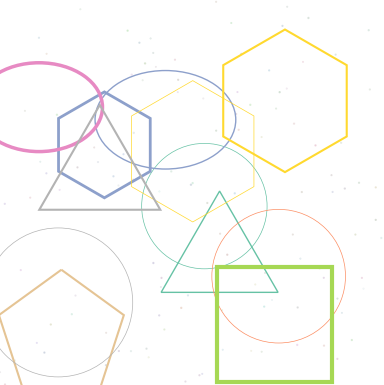[{"shape": "triangle", "thickness": 1, "radius": 0.88, "center": [0.57, 0.328]}, {"shape": "circle", "thickness": 0.5, "radius": 0.81, "center": [0.531, 0.465]}, {"shape": "circle", "thickness": 0.5, "radius": 0.87, "center": [0.724, 0.283]}, {"shape": "hexagon", "thickness": 2, "radius": 0.69, "center": [0.271, 0.624]}, {"shape": "oval", "thickness": 1, "radius": 0.91, "center": [0.43, 0.689]}, {"shape": "oval", "thickness": 2.5, "radius": 0.82, "center": [0.101, 0.722]}, {"shape": "square", "thickness": 3, "radius": 0.74, "center": [0.713, 0.158]}, {"shape": "hexagon", "thickness": 1.5, "radius": 0.93, "center": [0.74, 0.738]}, {"shape": "hexagon", "thickness": 0.5, "radius": 0.92, "center": [0.501, 0.607]}, {"shape": "pentagon", "thickness": 1.5, "radius": 0.85, "center": [0.159, 0.129]}, {"shape": "triangle", "thickness": 1.5, "radius": 0.91, "center": [0.259, 0.546]}, {"shape": "circle", "thickness": 0.5, "radius": 0.97, "center": [0.151, 0.215]}]